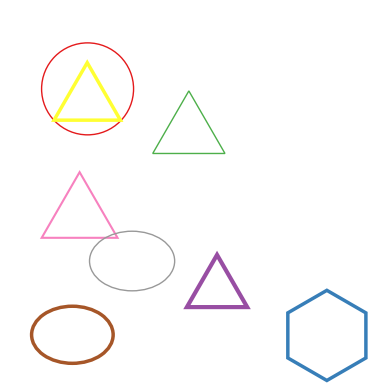[{"shape": "circle", "thickness": 1, "radius": 0.6, "center": [0.227, 0.769]}, {"shape": "hexagon", "thickness": 2.5, "radius": 0.59, "center": [0.849, 0.129]}, {"shape": "triangle", "thickness": 1, "radius": 0.54, "center": [0.491, 0.656]}, {"shape": "triangle", "thickness": 3, "radius": 0.45, "center": [0.564, 0.248]}, {"shape": "triangle", "thickness": 2.5, "radius": 0.5, "center": [0.227, 0.738]}, {"shape": "oval", "thickness": 2.5, "radius": 0.53, "center": [0.188, 0.13]}, {"shape": "triangle", "thickness": 1.5, "radius": 0.57, "center": [0.207, 0.439]}, {"shape": "oval", "thickness": 1, "radius": 0.55, "center": [0.343, 0.322]}]